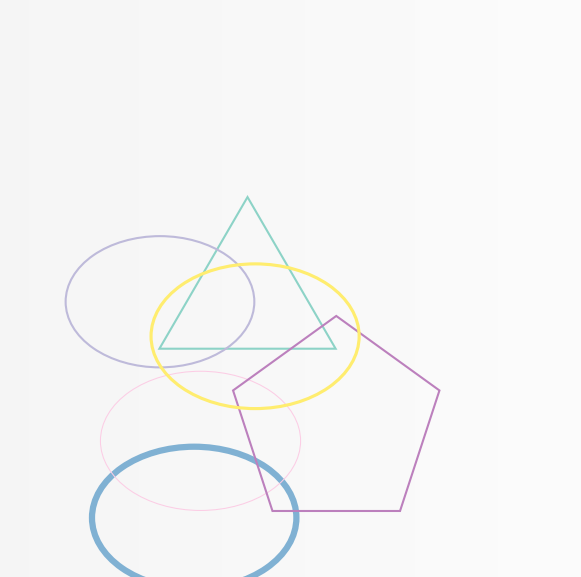[{"shape": "triangle", "thickness": 1, "radius": 0.88, "center": [0.426, 0.483]}, {"shape": "oval", "thickness": 1, "radius": 0.81, "center": [0.275, 0.477]}, {"shape": "oval", "thickness": 3, "radius": 0.88, "center": [0.334, 0.103]}, {"shape": "oval", "thickness": 0.5, "radius": 0.86, "center": [0.345, 0.236]}, {"shape": "pentagon", "thickness": 1, "radius": 0.93, "center": [0.579, 0.265]}, {"shape": "oval", "thickness": 1.5, "radius": 0.9, "center": [0.439, 0.417]}]